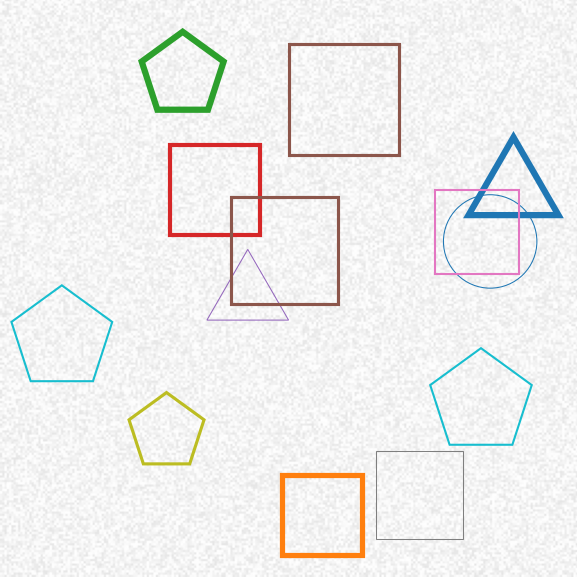[{"shape": "circle", "thickness": 0.5, "radius": 0.4, "center": [0.849, 0.581]}, {"shape": "triangle", "thickness": 3, "radius": 0.45, "center": [0.889, 0.672]}, {"shape": "square", "thickness": 2.5, "radius": 0.35, "center": [0.558, 0.108]}, {"shape": "pentagon", "thickness": 3, "radius": 0.37, "center": [0.316, 0.869]}, {"shape": "square", "thickness": 2, "radius": 0.39, "center": [0.372, 0.67]}, {"shape": "triangle", "thickness": 0.5, "radius": 0.41, "center": [0.429, 0.486]}, {"shape": "square", "thickness": 1.5, "radius": 0.48, "center": [0.595, 0.827]}, {"shape": "square", "thickness": 1.5, "radius": 0.46, "center": [0.493, 0.566]}, {"shape": "square", "thickness": 1, "radius": 0.36, "center": [0.826, 0.597]}, {"shape": "square", "thickness": 0.5, "radius": 0.38, "center": [0.726, 0.141]}, {"shape": "pentagon", "thickness": 1.5, "radius": 0.34, "center": [0.288, 0.251]}, {"shape": "pentagon", "thickness": 1, "radius": 0.46, "center": [0.107, 0.413]}, {"shape": "pentagon", "thickness": 1, "radius": 0.46, "center": [0.833, 0.304]}]